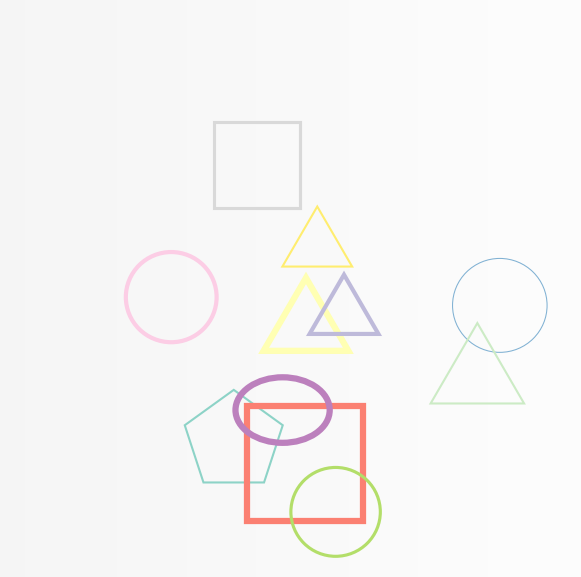[{"shape": "pentagon", "thickness": 1, "radius": 0.44, "center": [0.402, 0.235]}, {"shape": "triangle", "thickness": 3, "radius": 0.42, "center": [0.526, 0.434]}, {"shape": "triangle", "thickness": 2, "radius": 0.34, "center": [0.592, 0.455]}, {"shape": "square", "thickness": 3, "radius": 0.5, "center": [0.524, 0.196]}, {"shape": "circle", "thickness": 0.5, "radius": 0.41, "center": [0.86, 0.47]}, {"shape": "circle", "thickness": 1.5, "radius": 0.38, "center": [0.577, 0.113]}, {"shape": "circle", "thickness": 2, "radius": 0.39, "center": [0.295, 0.485]}, {"shape": "square", "thickness": 1.5, "radius": 0.37, "center": [0.442, 0.713]}, {"shape": "oval", "thickness": 3, "radius": 0.41, "center": [0.486, 0.289]}, {"shape": "triangle", "thickness": 1, "radius": 0.46, "center": [0.821, 0.347]}, {"shape": "triangle", "thickness": 1, "radius": 0.35, "center": [0.546, 0.572]}]